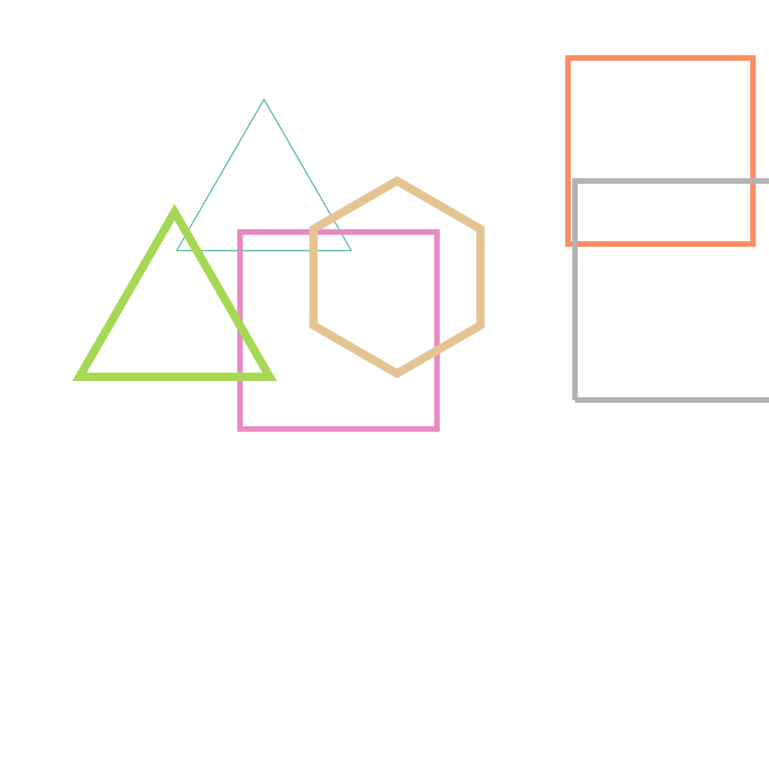[{"shape": "triangle", "thickness": 0.5, "radius": 0.66, "center": [0.343, 0.74]}, {"shape": "square", "thickness": 2, "radius": 0.6, "center": [0.858, 0.804]}, {"shape": "square", "thickness": 2, "radius": 0.64, "center": [0.44, 0.57]}, {"shape": "triangle", "thickness": 3, "radius": 0.71, "center": [0.227, 0.582]}, {"shape": "hexagon", "thickness": 3, "radius": 0.63, "center": [0.516, 0.64]}, {"shape": "square", "thickness": 2, "radius": 0.71, "center": [0.889, 0.623]}]